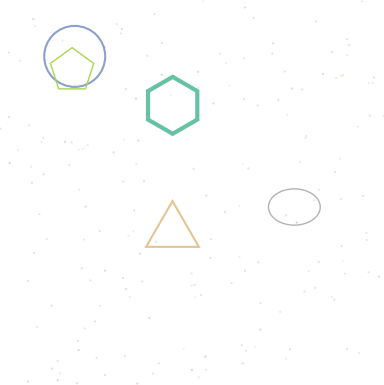[{"shape": "hexagon", "thickness": 3, "radius": 0.37, "center": [0.448, 0.726]}, {"shape": "circle", "thickness": 1.5, "radius": 0.4, "center": [0.194, 0.854]}, {"shape": "pentagon", "thickness": 1, "radius": 0.3, "center": [0.187, 0.817]}, {"shape": "triangle", "thickness": 1.5, "radius": 0.4, "center": [0.448, 0.398]}, {"shape": "oval", "thickness": 1, "radius": 0.34, "center": [0.765, 0.462]}]